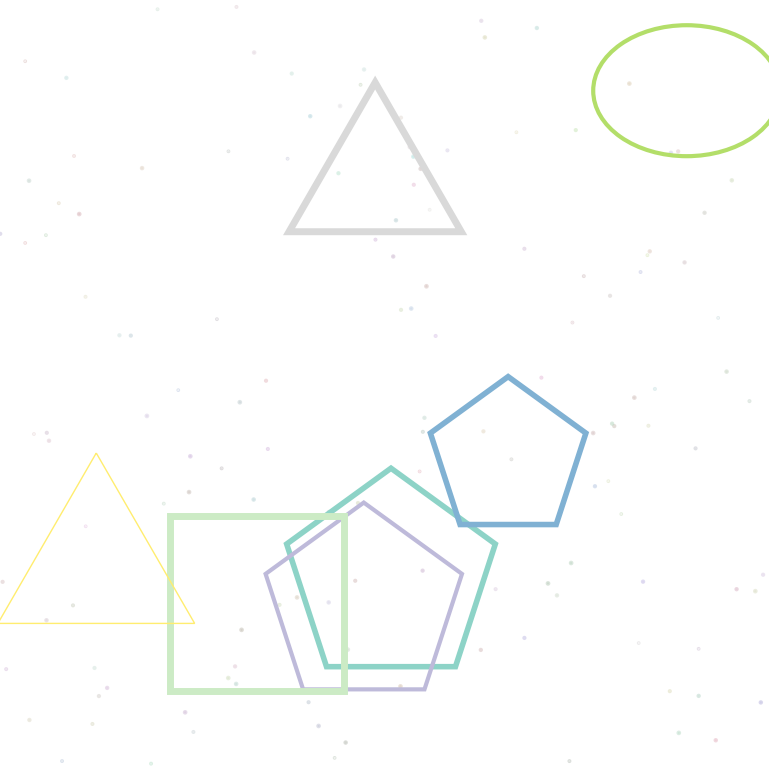[{"shape": "pentagon", "thickness": 2, "radius": 0.71, "center": [0.508, 0.249]}, {"shape": "pentagon", "thickness": 1.5, "radius": 0.67, "center": [0.472, 0.213]}, {"shape": "pentagon", "thickness": 2, "radius": 0.53, "center": [0.66, 0.405]}, {"shape": "oval", "thickness": 1.5, "radius": 0.61, "center": [0.892, 0.882]}, {"shape": "triangle", "thickness": 2.5, "radius": 0.65, "center": [0.487, 0.764]}, {"shape": "square", "thickness": 2.5, "radius": 0.57, "center": [0.334, 0.216]}, {"shape": "triangle", "thickness": 0.5, "radius": 0.74, "center": [0.125, 0.264]}]